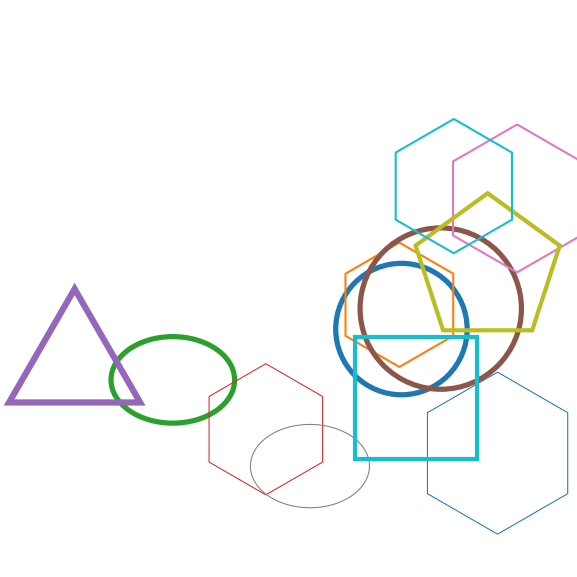[{"shape": "circle", "thickness": 2.5, "radius": 0.57, "center": [0.695, 0.429]}, {"shape": "hexagon", "thickness": 0.5, "radius": 0.7, "center": [0.862, 0.214]}, {"shape": "hexagon", "thickness": 1, "radius": 0.54, "center": [0.692, 0.471]}, {"shape": "oval", "thickness": 2.5, "radius": 0.54, "center": [0.299, 0.341]}, {"shape": "hexagon", "thickness": 0.5, "radius": 0.57, "center": [0.46, 0.256]}, {"shape": "triangle", "thickness": 3, "radius": 0.66, "center": [0.129, 0.368]}, {"shape": "circle", "thickness": 2.5, "radius": 0.7, "center": [0.763, 0.465]}, {"shape": "hexagon", "thickness": 1, "radius": 0.64, "center": [0.895, 0.656]}, {"shape": "oval", "thickness": 0.5, "radius": 0.52, "center": [0.537, 0.192]}, {"shape": "pentagon", "thickness": 2, "radius": 0.66, "center": [0.844, 0.533]}, {"shape": "square", "thickness": 2, "radius": 0.53, "center": [0.721, 0.31]}, {"shape": "hexagon", "thickness": 1, "radius": 0.58, "center": [0.786, 0.677]}]